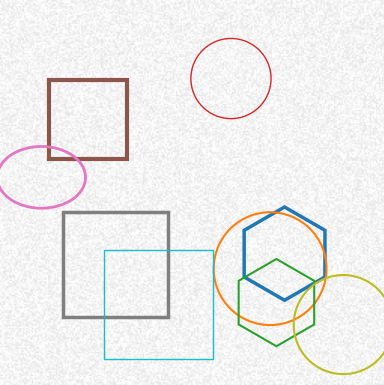[{"shape": "hexagon", "thickness": 2.5, "radius": 0.61, "center": [0.739, 0.341]}, {"shape": "circle", "thickness": 1.5, "radius": 0.73, "center": [0.702, 0.302]}, {"shape": "hexagon", "thickness": 1.5, "radius": 0.57, "center": [0.718, 0.214]}, {"shape": "circle", "thickness": 1, "radius": 0.52, "center": [0.6, 0.796]}, {"shape": "square", "thickness": 3, "radius": 0.51, "center": [0.227, 0.689]}, {"shape": "oval", "thickness": 2, "radius": 0.57, "center": [0.108, 0.539]}, {"shape": "square", "thickness": 2.5, "radius": 0.68, "center": [0.299, 0.313]}, {"shape": "circle", "thickness": 1.5, "radius": 0.64, "center": [0.892, 0.157]}, {"shape": "square", "thickness": 1, "radius": 0.71, "center": [0.412, 0.21]}]